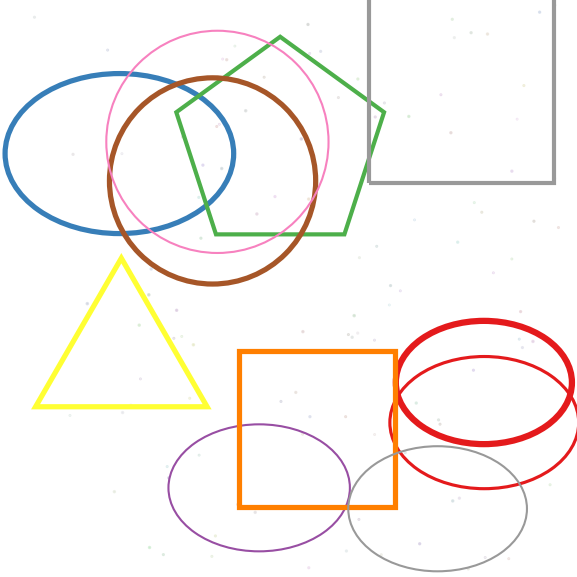[{"shape": "oval", "thickness": 1.5, "radius": 0.82, "center": [0.839, 0.267]}, {"shape": "oval", "thickness": 3, "radius": 0.76, "center": [0.838, 0.337]}, {"shape": "oval", "thickness": 2.5, "radius": 0.99, "center": [0.207, 0.733]}, {"shape": "pentagon", "thickness": 2, "radius": 0.95, "center": [0.485, 0.746]}, {"shape": "oval", "thickness": 1, "radius": 0.79, "center": [0.449, 0.154]}, {"shape": "square", "thickness": 2.5, "radius": 0.67, "center": [0.549, 0.256]}, {"shape": "triangle", "thickness": 2.5, "radius": 0.86, "center": [0.21, 0.381]}, {"shape": "circle", "thickness": 2.5, "radius": 0.89, "center": [0.368, 0.686]}, {"shape": "circle", "thickness": 1, "radius": 0.96, "center": [0.376, 0.753]}, {"shape": "square", "thickness": 2, "radius": 0.8, "center": [0.799, 0.842]}, {"shape": "oval", "thickness": 1, "radius": 0.77, "center": [0.758, 0.118]}]